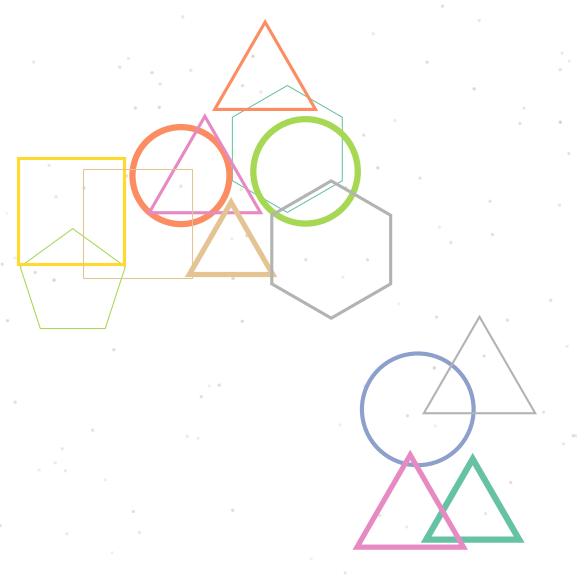[{"shape": "hexagon", "thickness": 0.5, "radius": 0.55, "center": [0.498, 0.741]}, {"shape": "triangle", "thickness": 3, "radius": 0.47, "center": [0.819, 0.111]}, {"shape": "triangle", "thickness": 1.5, "radius": 0.5, "center": [0.459, 0.86]}, {"shape": "circle", "thickness": 3, "radius": 0.42, "center": [0.313, 0.695]}, {"shape": "circle", "thickness": 2, "radius": 0.48, "center": [0.723, 0.29]}, {"shape": "triangle", "thickness": 2.5, "radius": 0.53, "center": [0.71, 0.105]}, {"shape": "triangle", "thickness": 1.5, "radius": 0.56, "center": [0.355, 0.686]}, {"shape": "pentagon", "thickness": 0.5, "radius": 0.48, "center": [0.126, 0.508]}, {"shape": "circle", "thickness": 3, "radius": 0.45, "center": [0.529, 0.702]}, {"shape": "square", "thickness": 1.5, "radius": 0.46, "center": [0.123, 0.633]}, {"shape": "triangle", "thickness": 2.5, "radius": 0.42, "center": [0.4, 0.566]}, {"shape": "square", "thickness": 0.5, "radius": 0.47, "center": [0.238, 0.612]}, {"shape": "hexagon", "thickness": 1.5, "radius": 0.59, "center": [0.574, 0.567]}, {"shape": "triangle", "thickness": 1, "radius": 0.56, "center": [0.83, 0.339]}]